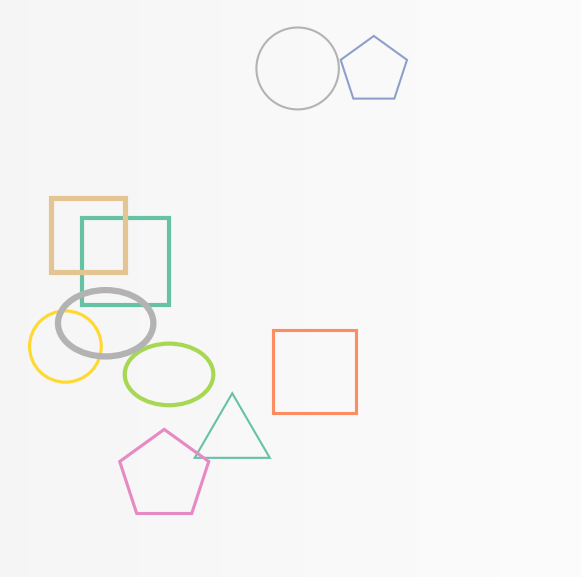[{"shape": "square", "thickness": 2, "radius": 0.37, "center": [0.217, 0.546]}, {"shape": "triangle", "thickness": 1, "radius": 0.37, "center": [0.4, 0.244]}, {"shape": "square", "thickness": 1.5, "radius": 0.36, "center": [0.541, 0.356]}, {"shape": "pentagon", "thickness": 1, "radius": 0.3, "center": [0.643, 0.877]}, {"shape": "pentagon", "thickness": 1.5, "radius": 0.4, "center": [0.283, 0.175]}, {"shape": "oval", "thickness": 2, "radius": 0.38, "center": [0.291, 0.351]}, {"shape": "circle", "thickness": 1.5, "radius": 0.31, "center": [0.113, 0.399]}, {"shape": "square", "thickness": 2.5, "radius": 0.32, "center": [0.151, 0.592]}, {"shape": "oval", "thickness": 3, "radius": 0.41, "center": [0.182, 0.439]}, {"shape": "circle", "thickness": 1, "radius": 0.35, "center": [0.512, 0.881]}]